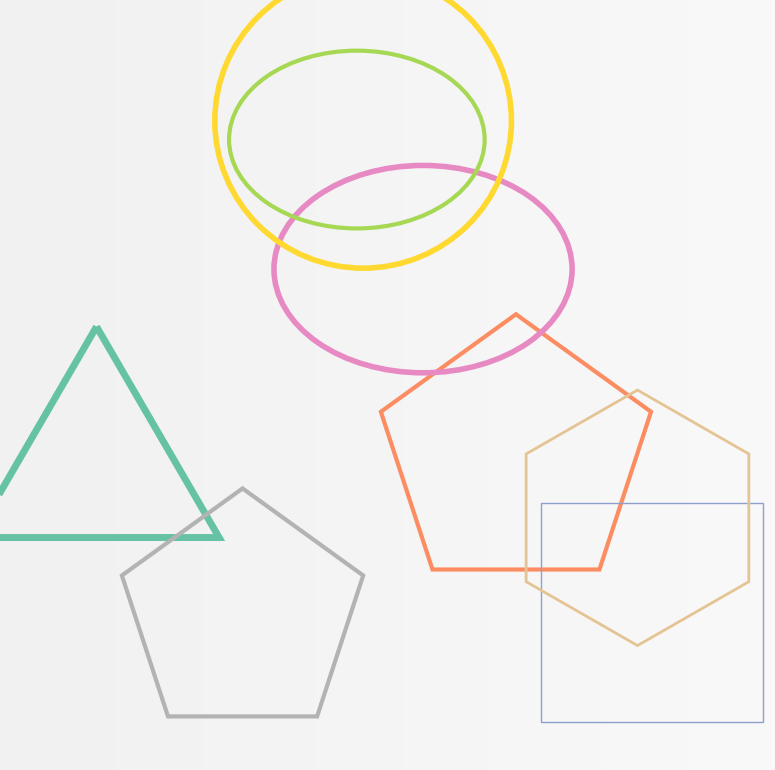[{"shape": "triangle", "thickness": 2.5, "radius": 0.91, "center": [0.125, 0.393]}, {"shape": "pentagon", "thickness": 1.5, "radius": 0.92, "center": [0.666, 0.409]}, {"shape": "square", "thickness": 0.5, "radius": 0.71, "center": [0.841, 0.205]}, {"shape": "oval", "thickness": 2, "radius": 0.96, "center": [0.546, 0.65]}, {"shape": "oval", "thickness": 1.5, "radius": 0.82, "center": [0.46, 0.819]}, {"shape": "circle", "thickness": 2, "radius": 0.96, "center": [0.469, 0.843]}, {"shape": "hexagon", "thickness": 1, "radius": 0.83, "center": [0.823, 0.328]}, {"shape": "pentagon", "thickness": 1.5, "radius": 0.82, "center": [0.313, 0.202]}]